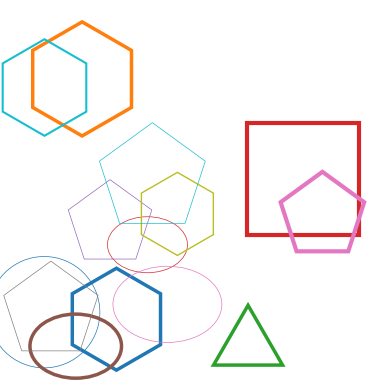[{"shape": "circle", "thickness": 0.5, "radius": 0.72, "center": [0.115, 0.189]}, {"shape": "hexagon", "thickness": 2.5, "radius": 0.66, "center": [0.302, 0.171]}, {"shape": "hexagon", "thickness": 2.5, "radius": 0.74, "center": [0.213, 0.795]}, {"shape": "triangle", "thickness": 2.5, "radius": 0.52, "center": [0.644, 0.103]}, {"shape": "square", "thickness": 3, "radius": 0.72, "center": [0.788, 0.536]}, {"shape": "oval", "thickness": 0.5, "radius": 0.52, "center": [0.383, 0.364]}, {"shape": "pentagon", "thickness": 0.5, "radius": 0.57, "center": [0.286, 0.419]}, {"shape": "oval", "thickness": 2.5, "radius": 0.59, "center": [0.197, 0.101]}, {"shape": "oval", "thickness": 0.5, "radius": 0.71, "center": [0.435, 0.209]}, {"shape": "pentagon", "thickness": 3, "radius": 0.57, "center": [0.837, 0.44]}, {"shape": "pentagon", "thickness": 0.5, "radius": 0.64, "center": [0.132, 0.193]}, {"shape": "hexagon", "thickness": 1, "radius": 0.54, "center": [0.461, 0.444]}, {"shape": "pentagon", "thickness": 0.5, "radius": 0.72, "center": [0.396, 0.537]}, {"shape": "hexagon", "thickness": 1.5, "radius": 0.63, "center": [0.116, 0.773]}]